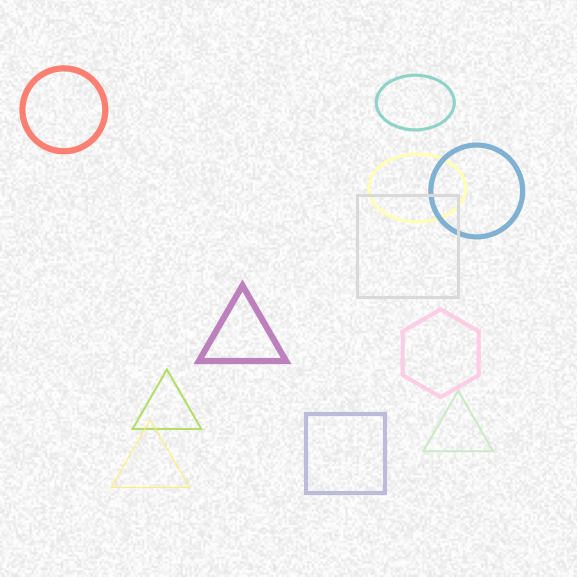[{"shape": "oval", "thickness": 1.5, "radius": 0.34, "center": [0.719, 0.822]}, {"shape": "oval", "thickness": 1.5, "radius": 0.42, "center": [0.722, 0.674]}, {"shape": "square", "thickness": 2, "radius": 0.34, "center": [0.598, 0.214]}, {"shape": "circle", "thickness": 3, "radius": 0.36, "center": [0.111, 0.809]}, {"shape": "circle", "thickness": 2.5, "radius": 0.4, "center": [0.826, 0.668]}, {"shape": "triangle", "thickness": 1, "radius": 0.34, "center": [0.289, 0.291]}, {"shape": "hexagon", "thickness": 2, "radius": 0.38, "center": [0.763, 0.387]}, {"shape": "square", "thickness": 1.5, "radius": 0.44, "center": [0.706, 0.572]}, {"shape": "triangle", "thickness": 3, "radius": 0.44, "center": [0.42, 0.418]}, {"shape": "triangle", "thickness": 1, "radius": 0.35, "center": [0.793, 0.253]}, {"shape": "triangle", "thickness": 0.5, "radius": 0.39, "center": [0.26, 0.194]}]